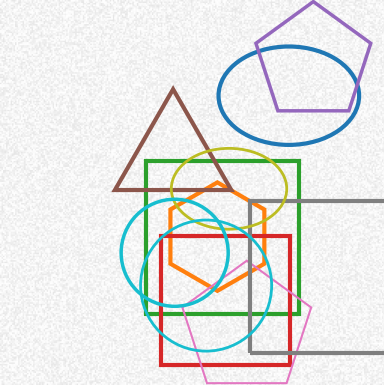[{"shape": "oval", "thickness": 3, "radius": 0.91, "center": [0.75, 0.751]}, {"shape": "hexagon", "thickness": 3, "radius": 0.7, "center": [0.565, 0.385]}, {"shape": "square", "thickness": 3, "radius": 0.99, "center": [0.577, 0.384]}, {"shape": "square", "thickness": 3, "radius": 0.84, "center": [0.586, 0.219]}, {"shape": "pentagon", "thickness": 2.5, "radius": 0.78, "center": [0.814, 0.839]}, {"shape": "triangle", "thickness": 3, "radius": 0.87, "center": [0.45, 0.594]}, {"shape": "pentagon", "thickness": 1.5, "radius": 0.88, "center": [0.641, 0.147]}, {"shape": "square", "thickness": 3, "radius": 0.99, "center": [0.847, 0.28]}, {"shape": "oval", "thickness": 2, "radius": 0.75, "center": [0.595, 0.51]}, {"shape": "circle", "thickness": 2, "radius": 0.85, "center": [0.535, 0.258]}, {"shape": "circle", "thickness": 2.5, "radius": 0.7, "center": [0.454, 0.343]}]